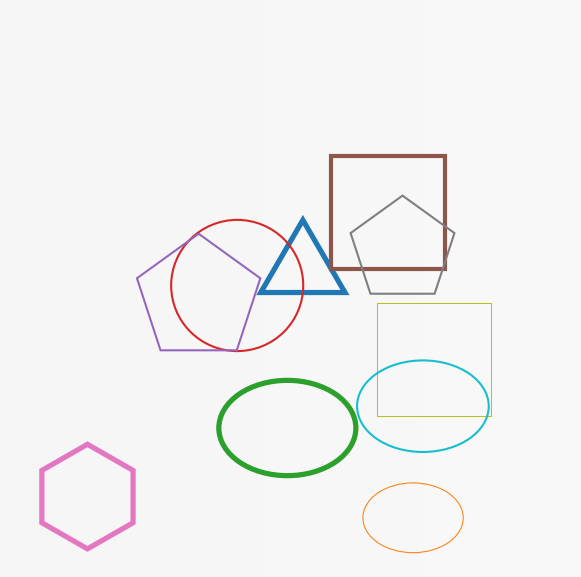[{"shape": "triangle", "thickness": 2.5, "radius": 0.42, "center": [0.521, 0.534]}, {"shape": "oval", "thickness": 0.5, "radius": 0.43, "center": [0.711, 0.102]}, {"shape": "oval", "thickness": 2.5, "radius": 0.59, "center": [0.494, 0.258]}, {"shape": "circle", "thickness": 1, "radius": 0.57, "center": [0.408, 0.505]}, {"shape": "pentagon", "thickness": 1, "radius": 0.56, "center": [0.342, 0.483]}, {"shape": "square", "thickness": 2, "radius": 0.49, "center": [0.668, 0.631]}, {"shape": "hexagon", "thickness": 2.5, "radius": 0.45, "center": [0.15, 0.139]}, {"shape": "pentagon", "thickness": 1, "radius": 0.47, "center": [0.693, 0.566]}, {"shape": "square", "thickness": 0.5, "radius": 0.49, "center": [0.746, 0.376]}, {"shape": "oval", "thickness": 1, "radius": 0.57, "center": [0.728, 0.296]}]